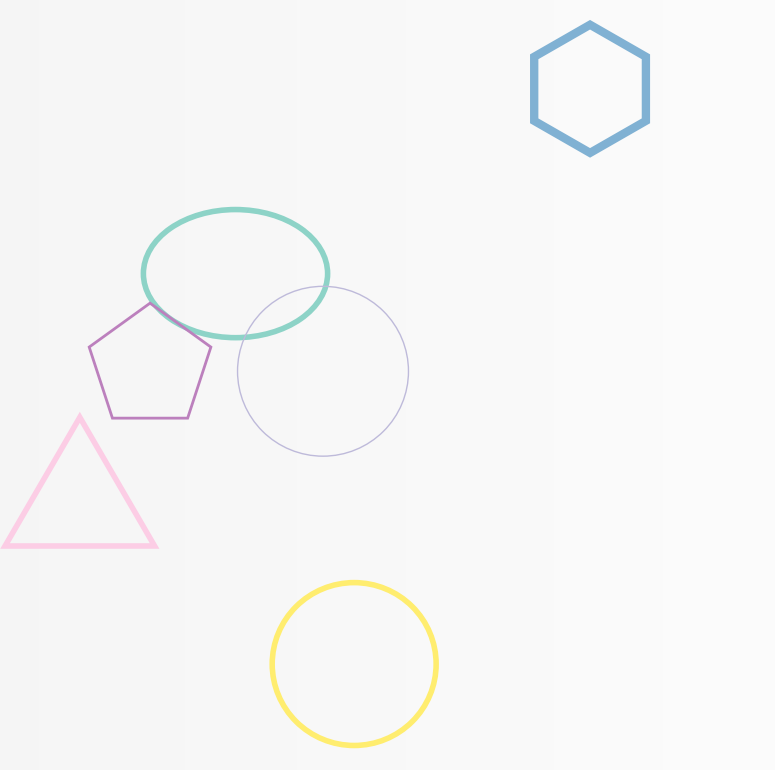[{"shape": "oval", "thickness": 2, "radius": 0.59, "center": [0.304, 0.645]}, {"shape": "circle", "thickness": 0.5, "radius": 0.55, "center": [0.417, 0.518]}, {"shape": "hexagon", "thickness": 3, "radius": 0.42, "center": [0.761, 0.885]}, {"shape": "triangle", "thickness": 2, "radius": 0.56, "center": [0.103, 0.347]}, {"shape": "pentagon", "thickness": 1, "radius": 0.41, "center": [0.194, 0.524]}, {"shape": "circle", "thickness": 2, "radius": 0.53, "center": [0.457, 0.138]}]